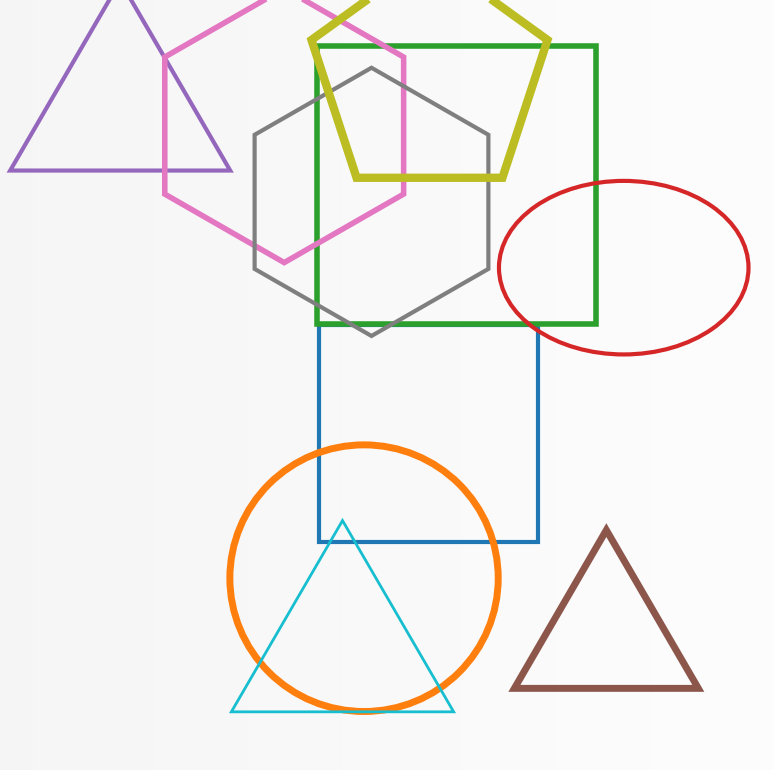[{"shape": "square", "thickness": 1.5, "radius": 0.71, "center": [0.553, 0.437]}, {"shape": "circle", "thickness": 2.5, "radius": 0.87, "center": [0.47, 0.249]}, {"shape": "square", "thickness": 2, "radius": 0.9, "center": [0.589, 0.76]}, {"shape": "oval", "thickness": 1.5, "radius": 0.8, "center": [0.805, 0.652]}, {"shape": "triangle", "thickness": 1.5, "radius": 0.82, "center": [0.155, 0.86]}, {"shape": "triangle", "thickness": 2.5, "radius": 0.69, "center": [0.782, 0.175]}, {"shape": "hexagon", "thickness": 2, "radius": 0.89, "center": [0.367, 0.837]}, {"shape": "hexagon", "thickness": 1.5, "radius": 0.87, "center": [0.479, 0.738]}, {"shape": "pentagon", "thickness": 3, "radius": 0.8, "center": [0.554, 0.899]}, {"shape": "triangle", "thickness": 1, "radius": 0.83, "center": [0.442, 0.158]}]